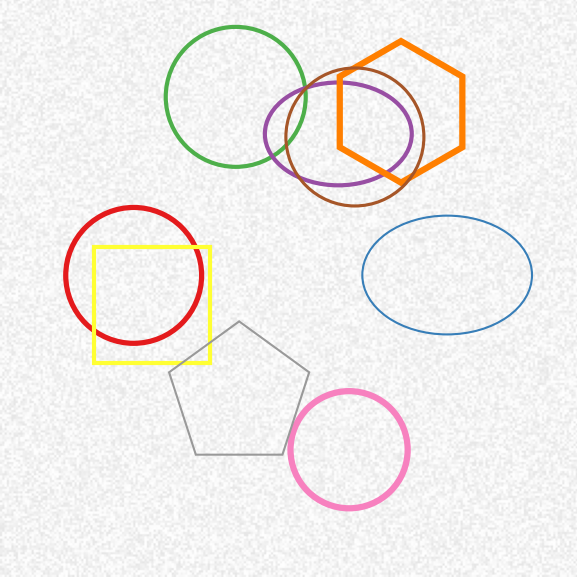[{"shape": "circle", "thickness": 2.5, "radius": 0.59, "center": [0.231, 0.522]}, {"shape": "oval", "thickness": 1, "radius": 0.73, "center": [0.774, 0.523]}, {"shape": "circle", "thickness": 2, "radius": 0.61, "center": [0.408, 0.831]}, {"shape": "oval", "thickness": 2, "radius": 0.64, "center": [0.586, 0.767]}, {"shape": "hexagon", "thickness": 3, "radius": 0.61, "center": [0.694, 0.805]}, {"shape": "square", "thickness": 2, "radius": 0.5, "center": [0.263, 0.471]}, {"shape": "circle", "thickness": 1.5, "radius": 0.6, "center": [0.615, 0.762]}, {"shape": "circle", "thickness": 3, "radius": 0.51, "center": [0.604, 0.22]}, {"shape": "pentagon", "thickness": 1, "radius": 0.64, "center": [0.414, 0.315]}]